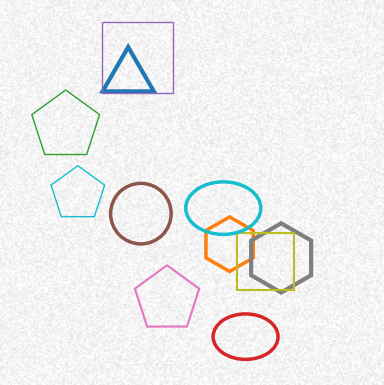[{"shape": "triangle", "thickness": 3, "radius": 0.38, "center": [0.333, 0.801]}, {"shape": "hexagon", "thickness": 2.5, "radius": 0.35, "center": [0.596, 0.366]}, {"shape": "pentagon", "thickness": 1, "radius": 0.46, "center": [0.171, 0.674]}, {"shape": "oval", "thickness": 2.5, "radius": 0.42, "center": [0.638, 0.126]}, {"shape": "square", "thickness": 1, "radius": 0.46, "center": [0.357, 0.85]}, {"shape": "circle", "thickness": 2.5, "radius": 0.39, "center": [0.366, 0.445]}, {"shape": "pentagon", "thickness": 1.5, "radius": 0.44, "center": [0.434, 0.223]}, {"shape": "hexagon", "thickness": 3, "radius": 0.45, "center": [0.73, 0.33]}, {"shape": "square", "thickness": 1.5, "radius": 0.37, "center": [0.69, 0.321]}, {"shape": "oval", "thickness": 2.5, "radius": 0.49, "center": [0.58, 0.459]}, {"shape": "pentagon", "thickness": 1, "radius": 0.37, "center": [0.202, 0.496]}]